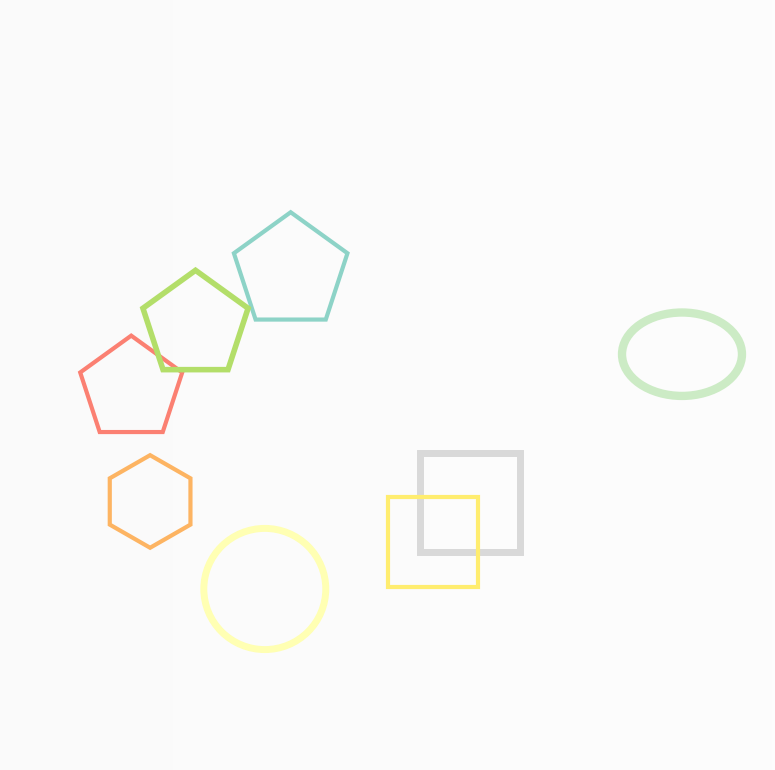[{"shape": "pentagon", "thickness": 1.5, "radius": 0.39, "center": [0.375, 0.647]}, {"shape": "circle", "thickness": 2.5, "radius": 0.39, "center": [0.342, 0.235]}, {"shape": "pentagon", "thickness": 1.5, "radius": 0.35, "center": [0.169, 0.495]}, {"shape": "hexagon", "thickness": 1.5, "radius": 0.3, "center": [0.194, 0.349]}, {"shape": "pentagon", "thickness": 2, "radius": 0.36, "center": [0.252, 0.578]}, {"shape": "square", "thickness": 2.5, "radius": 0.32, "center": [0.606, 0.347]}, {"shape": "oval", "thickness": 3, "radius": 0.39, "center": [0.88, 0.54]}, {"shape": "square", "thickness": 1.5, "radius": 0.29, "center": [0.559, 0.297]}]